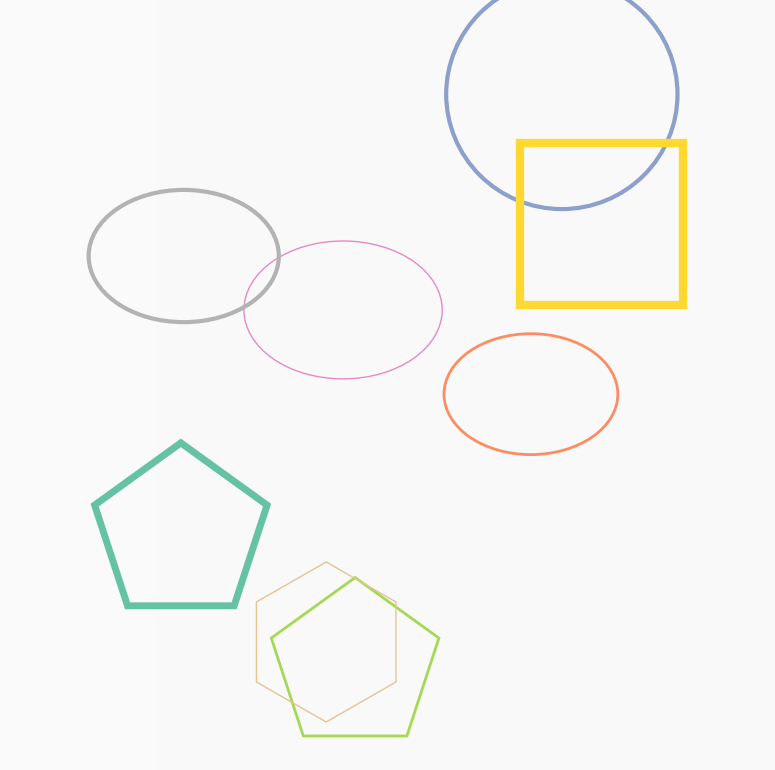[{"shape": "pentagon", "thickness": 2.5, "radius": 0.58, "center": [0.233, 0.308]}, {"shape": "oval", "thickness": 1, "radius": 0.56, "center": [0.685, 0.488]}, {"shape": "circle", "thickness": 1.5, "radius": 0.75, "center": [0.725, 0.878]}, {"shape": "oval", "thickness": 0.5, "radius": 0.64, "center": [0.443, 0.597]}, {"shape": "pentagon", "thickness": 1, "radius": 0.57, "center": [0.458, 0.136]}, {"shape": "square", "thickness": 3, "radius": 0.53, "center": [0.776, 0.709]}, {"shape": "hexagon", "thickness": 0.5, "radius": 0.52, "center": [0.421, 0.166]}, {"shape": "oval", "thickness": 1.5, "radius": 0.61, "center": [0.237, 0.667]}]